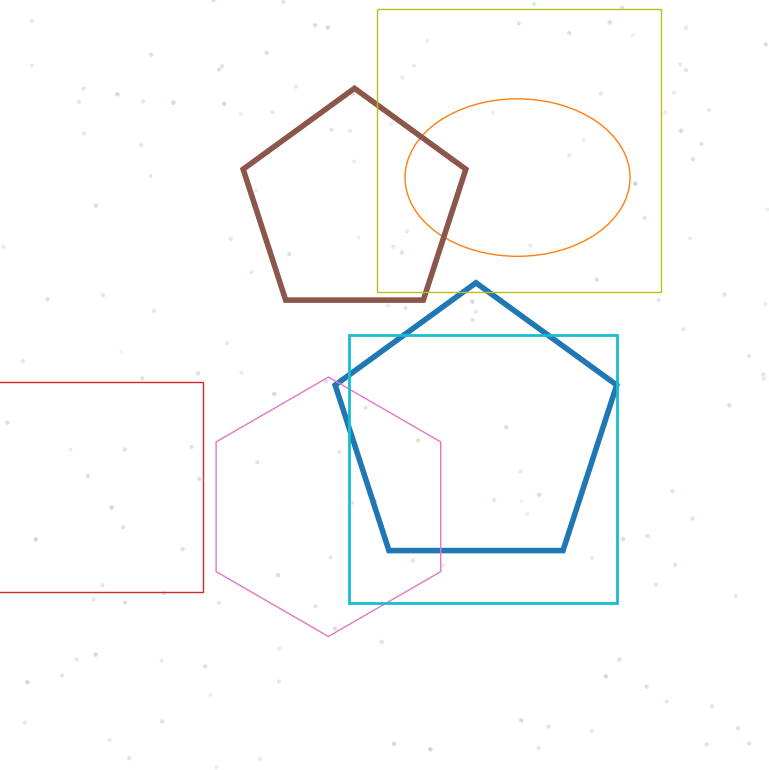[{"shape": "pentagon", "thickness": 2, "radius": 0.96, "center": [0.618, 0.44]}, {"shape": "oval", "thickness": 0.5, "radius": 0.73, "center": [0.672, 0.769]}, {"shape": "square", "thickness": 0.5, "radius": 0.68, "center": [0.127, 0.368]}, {"shape": "pentagon", "thickness": 2, "radius": 0.76, "center": [0.46, 0.733]}, {"shape": "hexagon", "thickness": 0.5, "radius": 0.84, "center": [0.427, 0.342]}, {"shape": "square", "thickness": 0.5, "radius": 0.92, "center": [0.674, 0.805]}, {"shape": "square", "thickness": 1, "radius": 0.87, "center": [0.628, 0.391]}]